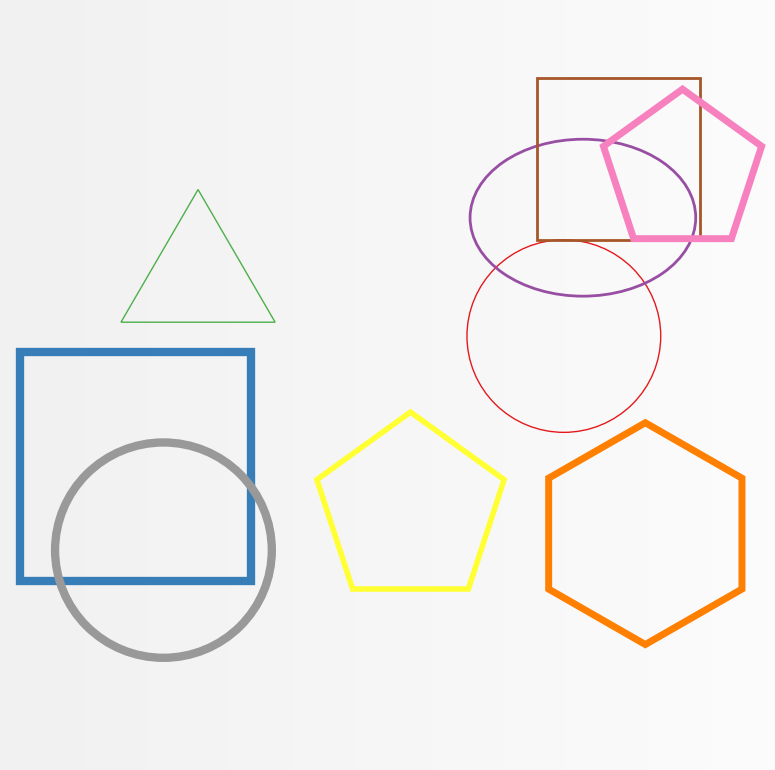[{"shape": "circle", "thickness": 0.5, "radius": 0.63, "center": [0.728, 0.564]}, {"shape": "square", "thickness": 3, "radius": 0.74, "center": [0.175, 0.394]}, {"shape": "triangle", "thickness": 0.5, "radius": 0.57, "center": [0.256, 0.639]}, {"shape": "oval", "thickness": 1, "radius": 0.73, "center": [0.752, 0.717]}, {"shape": "hexagon", "thickness": 2.5, "radius": 0.72, "center": [0.833, 0.307]}, {"shape": "pentagon", "thickness": 2, "radius": 0.64, "center": [0.53, 0.338]}, {"shape": "square", "thickness": 1, "radius": 0.53, "center": [0.798, 0.794]}, {"shape": "pentagon", "thickness": 2.5, "radius": 0.54, "center": [0.881, 0.777]}, {"shape": "circle", "thickness": 3, "radius": 0.7, "center": [0.211, 0.286]}]